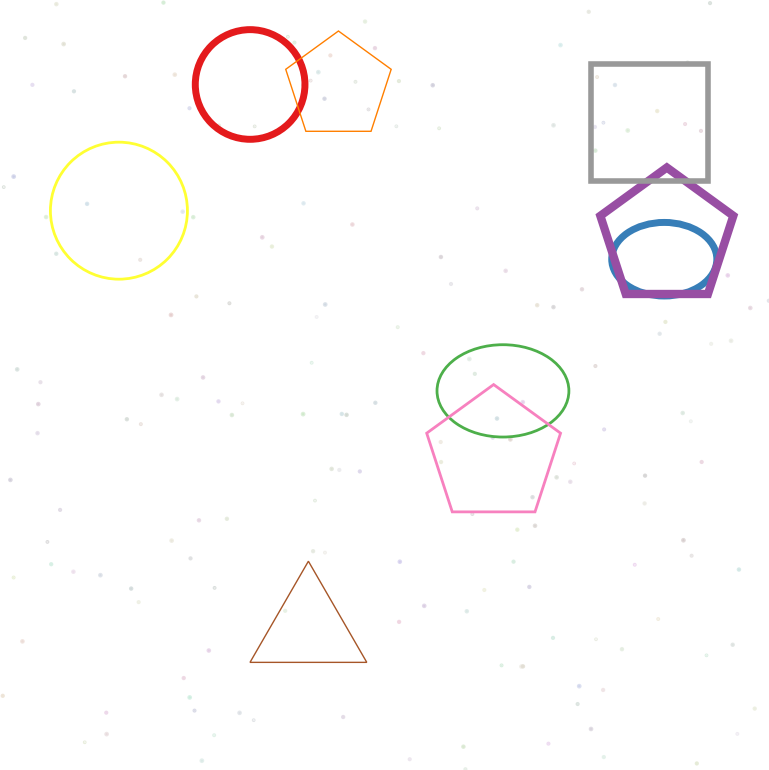[{"shape": "circle", "thickness": 2.5, "radius": 0.36, "center": [0.325, 0.89]}, {"shape": "oval", "thickness": 2.5, "radius": 0.34, "center": [0.863, 0.663]}, {"shape": "oval", "thickness": 1, "radius": 0.43, "center": [0.653, 0.492]}, {"shape": "pentagon", "thickness": 3, "radius": 0.45, "center": [0.866, 0.692]}, {"shape": "pentagon", "thickness": 0.5, "radius": 0.36, "center": [0.44, 0.888]}, {"shape": "circle", "thickness": 1, "radius": 0.44, "center": [0.154, 0.726]}, {"shape": "triangle", "thickness": 0.5, "radius": 0.44, "center": [0.401, 0.184]}, {"shape": "pentagon", "thickness": 1, "radius": 0.46, "center": [0.641, 0.409]}, {"shape": "square", "thickness": 2, "radius": 0.38, "center": [0.844, 0.841]}]